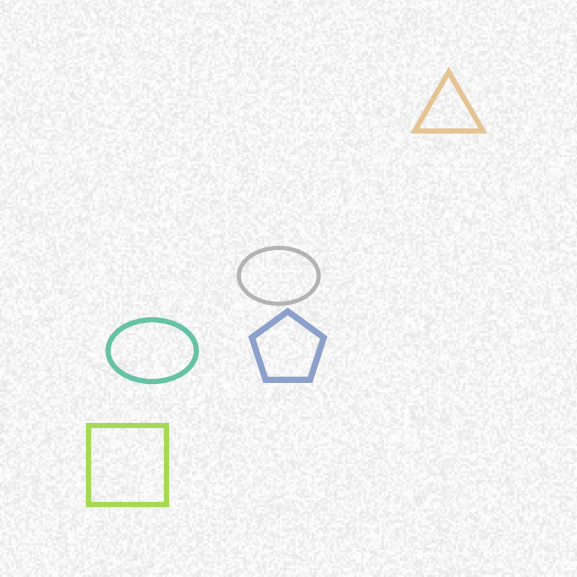[{"shape": "oval", "thickness": 2.5, "radius": 0.38, "center": [0.264, 0.392]}, {"shape": "pentagon", "thickness": 3, "radius": 0.33, "center": [0.498, 0.394]}, {"shape": "square", "thickness": 2.5, "radius": 0.34, "center": [0.219, 0.195]}, {"shape": "triangle", "thickness": 2.5, "radius": 0.34, "center": [0.777, 0.807]}, {"shape": "oval", "thickness": 2, "radius": 0.35, "center": [0.483, 0.521]}]